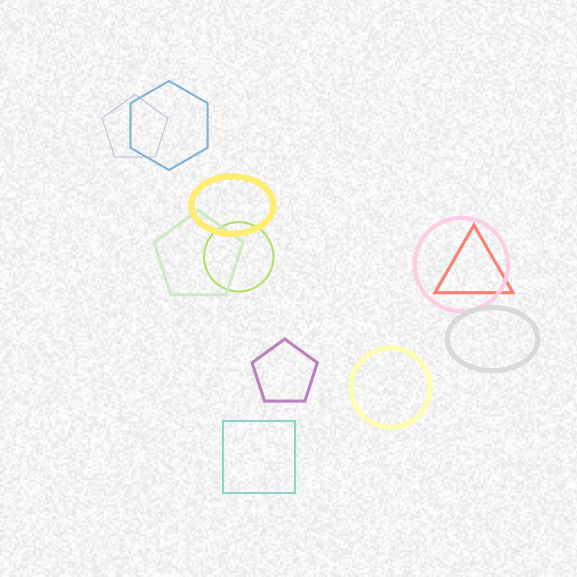[{"shape": "square", "thickness": 1, "radius": 0.31, "center": [0.449, 0.208]}, {"shape": "circle", "thickness": 2.5, "radius": 0.34, "center": [0.676, 0.328]}, {"shape": "pentagon", "thickness": 0.5, "radius": 0.3, "center": [0.234, 0.776]}, {"shape": "triangle", "thickness": 1.5, "radius": 0.39, "center": [0.821, 0.531]}, {"shape": "hexagon", "thickness": 1, "radius": 0.39, "center": [0.293, 0.782]}, {"shape": "circle", "thickness": 1, "radius": 0.3, "center": [0.413, 0.554]}, {"shape": "circle", "thickness": 2, "radius": 0.4, "center": [0.799, 0.541]}, {"shape": "oval", "thickness": 2.5, "radius": 0.39, "center": [0.853, 0.412]}, {"shape": "pentagon", "thickness": 1.5, "radius": 0.3, "center": [0.493, 0.353]}, {"shape": "pentagon", "thickness": 1.5, "radius": 0.41, "center": [0.344, 0.554]}, {"shape": "oval", "thickness": 3, "radius": 0.36, "center": [0.403, 0.644]}]